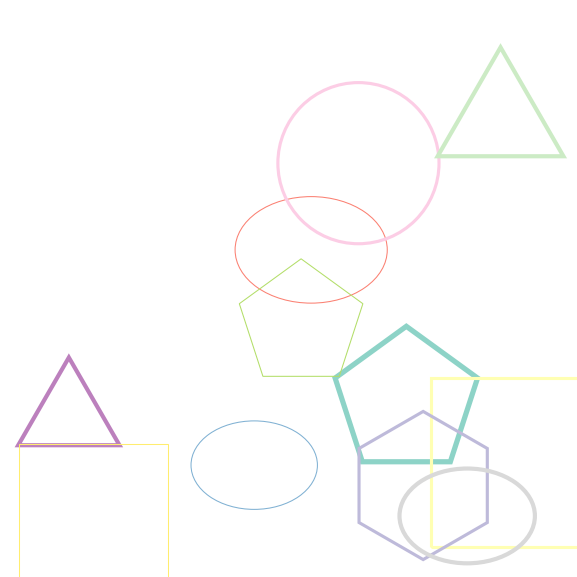[{"shape": "pentagon", "thickness": 2.5, "radius": 0.65, "center": [0.704, 0.304]}, {"shape": "square", "thickness": 1.5, "radius": 0.73, "center": [0.892, 0.198]}, {"shape": "hexagon", "thickness": 1.5, "radius": 0.64, "center": [0.733, 0.158]}, {"shape": "oval", "thickness": 0.5, "radius": 0.66, "center": [0.539, 0.566]}, {"shape": "oval", "thickness": 0.5, "radius": 0.55, "center": [0.44, 0.194]}, {"shape": "pentagon", "thickness": 0.5, "radius": 0.56, "center": [0.521, 0.438]}, {"shape": "circle", "thickness": 1.5, "radius": 0.7, "center": [0.621, 0.717]}, {"shape": "oval", "thickness": 2, "radius": 0.59, "center": [0.809, 0.106]}, {"shape": "triangle", "thickness": 2, "radius": 0.51, "center": [0.119, 0.279]}, {"shape": "triangle", "thickness": 2, "radius": 0.63, "center": [0.867, 0.791]}, {"shape": "square", "thickness": 0.5, "radius": 0.65, "center": [0.162, 0.102]}]